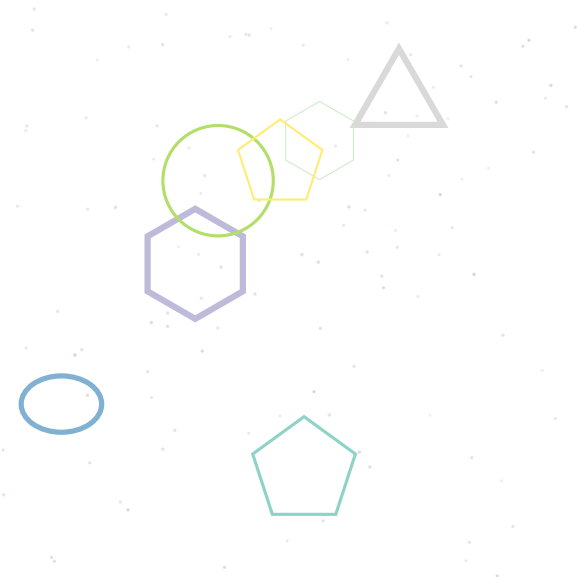[{"shape": "pentagon", "thickness": 1.5, "radius": 0.47, "center": [0.527, 0.184]}, {"shape": "hexagon", "thickness": 3, "radius": 0.48, "center": [0.338, 0.542]}, {"shape": "oval", "thickness": 2.5, "radius": 0.35, "center": [0.106, 0.299]}, {"shape": "circle", "thickness": 1.5, "radius": 0.48, "center": [0.378, 0.686]}, {"shape": "triangle", "thickness": 3, "radius": 0.44, "center": [0.691, 0.827]}, {"shape": "hexagon", "thickness": 0.5, "radius": 0.34, "center": [0.553, 0.756]}, {"shape": "pentagon", "thickness": 1, "radius": 0.38, "center": [0.485, 0.716]}]